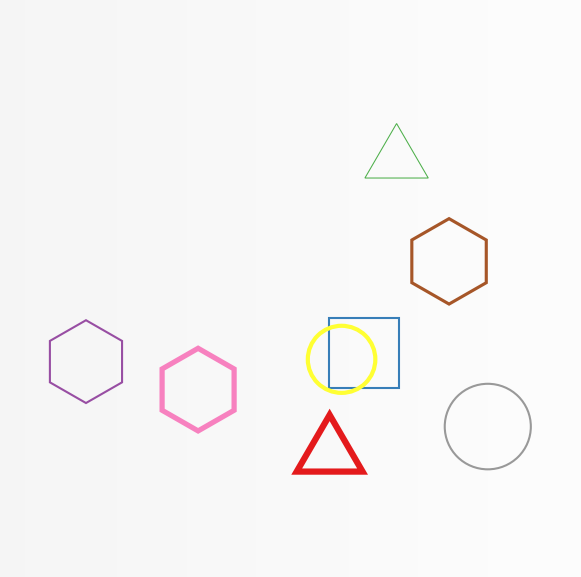[{"shape": "triangle", "thickness": 3, "radius": 0.33, "center": [0.567, 0.215]}, {"shape": "square", "thickness": 1, "radius": 0.3, "center": [0.626, 0.388]}, {"shape": "triangle", "thickness": 0.5, "radius": 0.31, "center": [0.682, 0.722]}, {"shape": "hexagon", "thickness": 1, "radius": 0.36, "center": [0.148, 0.373]}, {"shape": "circle", "thickness": 2, "radius": 0.29, "center": [0.588, 0.377]}, {"shape": "hexagon", "thickness": 1.5, "radius": 0.37, "center": [0.773, 0.547]}, {"shape": "hexagon", "thickness": 2.5, "radius": 0.36, "center": [0.341, 0.324]}, {"shape": "circle", "thickness": 1, "radius": 0.37, "center": [0.839, 0.261]}]